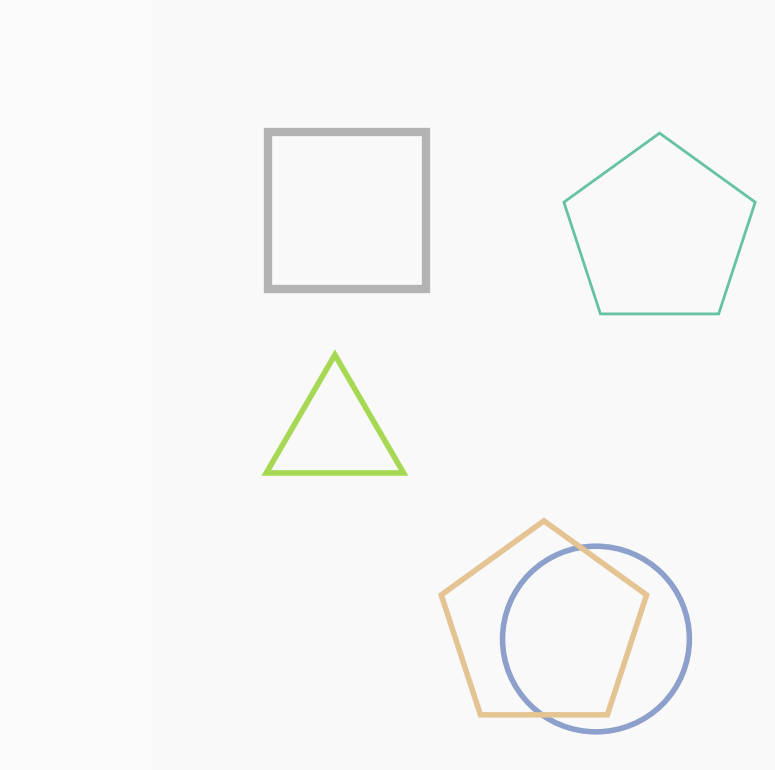[{"shape": "pentagon", "thickness": 1, "radius": 0.65, "center": [0.851, 0.697]}, {"shape": "circle", "thickness": 2, "radius": 0.6, "center": [0.769, 0.17]}, {"shape": "triangle", "thickness": 2, "radius": 0.51, "center": [0.432, 0.437]}, {"shape": "pentagon", "thickness": 2, "radius": 0.7, "center": [0.702, 0.184]}, {"shape": "square", "thickness": 3, "radius": 0.51, "center": [0.448, 0.727]}]